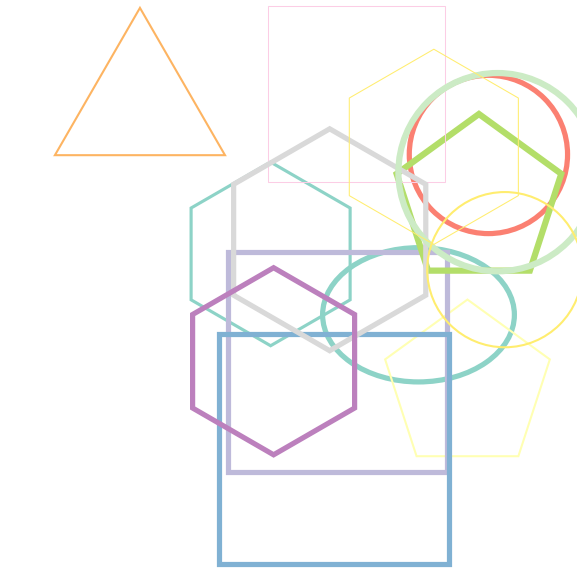[{"shape": "hexagon", "thickness": 1.5, "radius": 0.79, "center": [0.469, 0.559]}, {"shape": "oval", "thickness": 2.5, "radius": 0.83, "center": [0.725, 0.454]}, {"shape": "pentagon", "thickness": 1, "radius": 0.75, "center": [0.809, 0.33]}, {"shape": "square", "thickness": 2.5, "radius": 0.95, "center": [0.584, 0.372]}, {"shape": "circle", "thickness": 2.5, "radius": 0.69, "center": [0.846, 0.732]}, {"shape": "square", "thickness": 2.5, "radius": 1.0, "center": [0.578, 0.222]}, {"shape": "triangle", "thickness": 1, "radius": 0.85, "center": [0.242, 0.815]}, {"shape": "pentagon", "thickness": 3, "radius": 0.75, "center": [0.829, 0.652]}, {"shape": "square", "thickness": 0.5, "radius": 0.76, "center": [0.617, 0.836]}, {"shape": "hexagon", "thickness": 2.5, "radius": 0.96, "center": [0.571, 0.584]}, {"shape": "hexagon", "thickness": 2.5, "radius": 0.81, "center": [0.474, 0.374]}, {"shape": "circle", "thickness": 3, "radius": 0.86, "center": [0.862, 0.701]}, {"shape": "hexagon", "thickness": 0.5, "radius": 0.85, "center": [0.751, 0.745]}, {"shape": "circle", "thickness": 1, "radius": 0.67, "center": [0.874, 0.532]}]